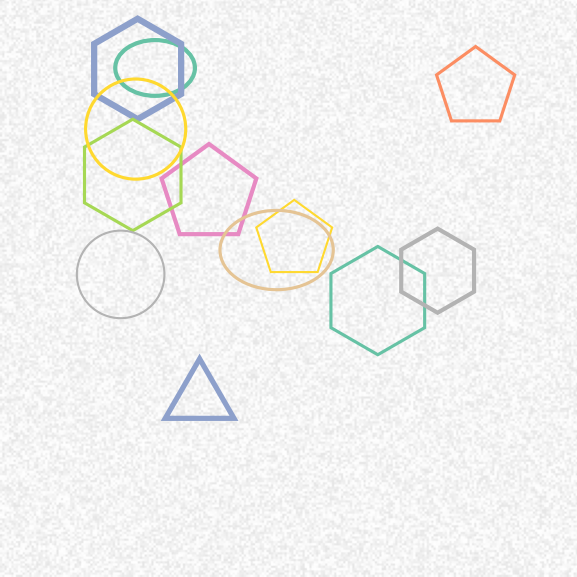[{"shape": "oval", "thickness": 2, "radius": 0.34, "center": [0.269, 0.881]}, {"shape": "hexagon", "thickness": 1.5, "radius": 0.47, "center": [0.654, 0.479]}, {"shape": "pentagon", "thickness": 1.5, "radius": 0.36, "center": [0.824, 0.847]}, {"shape": "triangle", "thickness": 2.5, "radius": 0.34, "center": [0.346, 0.309]}, {"shape": "hexagon", "thickness": 3, "radius": 0.43, "center": [0.238, 0.88]}, {"shape": "pentagon", "thickness": 2, "radius": 0.43, "center": [0.362, 0.663]}, {"shape": "hexagon", "thickness": 1.5, "radius": 0.48, "center": [0.23, 0.696]}, {"shape": "pentagon", "thickness": 1, "radius": 0.35, "center": [0.509, 0.584]}, {"shape": "circle", "thickness": 1.5, "radius": 0.43, "center": [0.235, 0.776]}, {"shape": "oval", "thickness": 1.5, "radius": 0.49, "center": [0.479, 0.566]}, {"shape": "hexagon", "thickness": 2, "radius": 0.36, "center": [0.758, 0.53]}, {"shape": "circle", "thickness": 1, "radius": 0.38, "center": [0.209, 0.524]}]